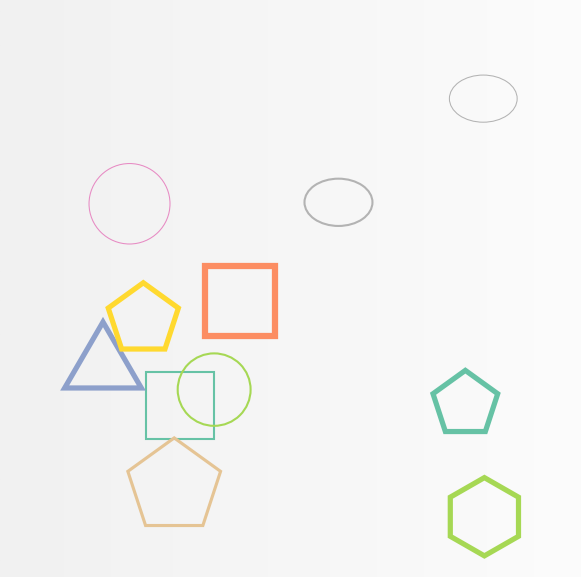[{"shape": "square", "thickness": 1, "radius": 0.29, "center": [0.31, 0.297]}, {"shape": "pentagon", "thickness": 2.5, "radius": 0.29, "center": [0.801, 0.299]}, {"shape": "square", "thickness": 3, "radius": 0.3, "center": [0.413, 0.478]}, {"shape": "triangle", "thickness": 2.5, "radius": 0.38, "center": [0.177, 0.365]}, {"shape": "circle", "thickness": 0.5, "radius": 0.35, "center": [0.223, 0.646]}, {"shape": "hexagon", "thickness": 2.5, "radius": 0.34, "center": [0.833, 0.104]}, {"shape": "circle", "thickness": 1, "radius": 0.31, "center": [0.368, 0.324]}, {"shape": "pentagon", "thickness": 2.5, "radius": 0.32, "center": [0.247, 0.446]}, {"shape": "pentagon", "thickness": 1.5, "radius": 0.42, "center": [0.3, 0.157]}, {"shape": "oval", "thickness": 1, "radius": 0.29, "center": [0.582, 0.649]}, {"shape": "oval", "thickness": 0.5, "radius": 0.29, "center": [0.831, 0.828]}]